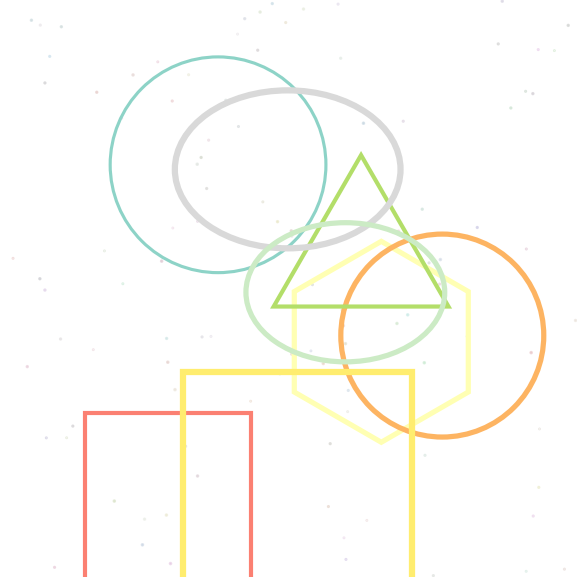[{"shape": "circle", "thickness": 1.5, "radius": 0.93, "center": [0.378, 0.714]}, {"shape": "hexagon", "thickness": 2.5, "radius": 0.87, "center": [0.66, 0.407]}, {"shape": "square", "thickness": 2, "radius": 0.72, "center": [0.291, 0.141]}, {"shape": "circle", "thickness": 2.5, "radius": 0.88, "center": [0.766, 0.418]}, {"shape": "triangle", "thickness": 2, "radius": 0.87, "center": [0.625, 0.556]}, {"shape": "oval", "thickness": 3, "radius": 0.98, "center": [0.498, 0.706]}, {"shape": "oval", "thickness": 2.5, "radius": 0.86, "center": [0.598, 0.493]}, {"shape": "square", "thickness": 3, "radius": 0.99, "center": [0.515, 0.156]}]